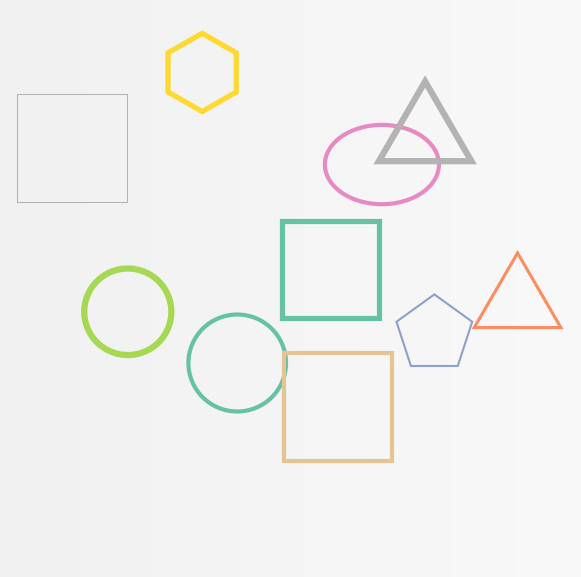[{"shape": "circle", "thickness": 2, "radius": 0.42, "center": [0.408, 0.371]}, {"shape": "square", "thickness": 2.5, "radius": 0.42, "center": [0.568, 0.533]}, {"shape": "triangle", "thickness": 1.5, "radius": 0.43, "center": [0.89, 0.475]}, {"shape": "pentagon", "thickness": 1, "radius": 0.34, "center": [0.747, 0.421]}, {"shape": "oval", "thickness": 2, "radius": 0.49, "center": [0.657, 0.714]}, {"shape": "circle", "thickness": 3, "radius": 0.37, "center": [0.22, 0.459]}, {"shape": "hexagon", "thickness": 2.5, "radius": 0.34, "center": [0.348, 0.874]}, {"shape": "square", "thickness": 2, "radius": 0.47, "center": [0.581, 0.294]}, {"shape": "square", "thickness": 0.5, "radius": 0.47, "center": [0.123, 0.743]}, {"shape": "triangle", "thickness": 3, "radius": 0.46, "center": [0.731, 0.766]}]